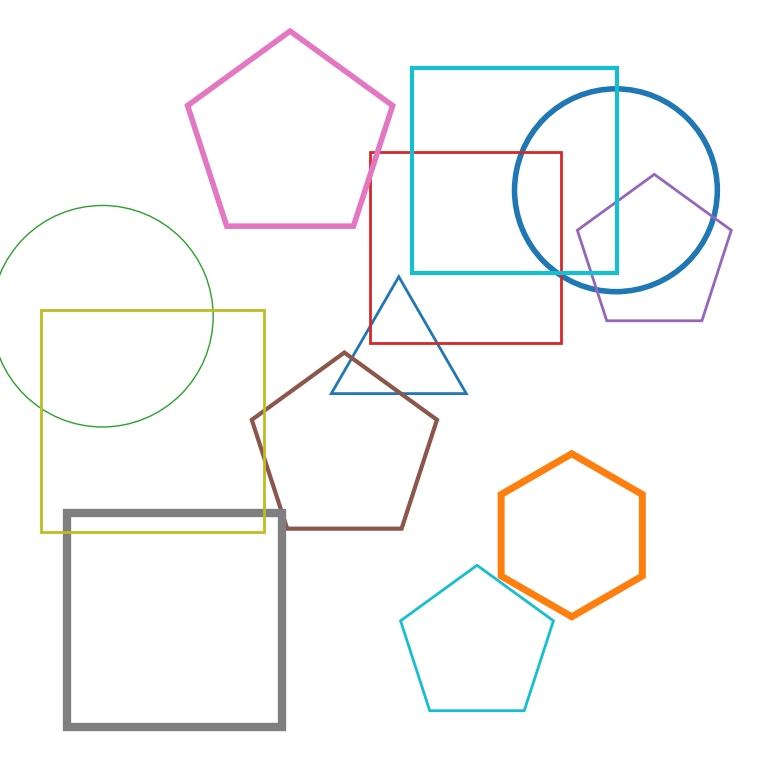[{"shape": "triangle", "thickness": 1, "radius": 0.51, "center": [0.518, 0.539]}, {"shape": "circle", "thickness": 2, "radius": 0.66, "center": [0.8, 0.753]}, {"shape": "hexagon", "thickness": 2.5, "radius": 0.53, "center": [0.743, 0.305]}, {"shape": "circle", "thickness": 0.5, "radius": 0.72, "center": [0.133, 0.589]}, {"shape": "square", "thickness": 1, "radius": 0.62, "center": [0.604, 0.679]}, {"shape": "pentagon", "thickness": 1, "radius": 0.53, "center": [0.85, 0.668]}, {"shape": "pentagon", "thickness": 1.5, "radius": 0.63, "center": [0.447, 0.416]}, {"shape": "pentagon", "thickness": 2, "radius": 0.7, "center": [0.377, 0.82]}, {"shape": "square", "thickness": 3, "radius": 0.7, "center": [0.227, 0.195]}, {"shape": "square", "thickness": 1, "radius": 0.72, "center": [0.198, 0.453]}, {"shape": "square", "thickness": 1.5, "radius": 0.66, "center": [0.668, 0.779]}, {"shape": "pentagon", "thickness": 1, "radius": 0.52, "center": [0.619, 0.161]}]